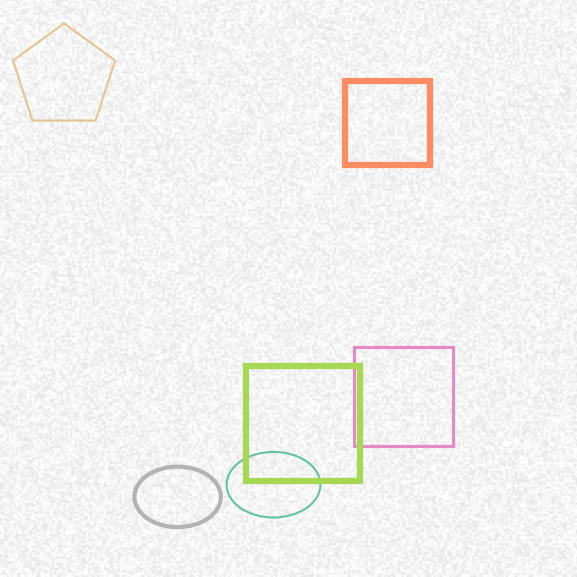[{"shape": "oval", "thickness": 1, "radius": 0.41, "center": [0.474, 0.16]}, {"shape": "square", "thickness": 3, "radius": 0.36, "center": [0.671, 0.786]}, {"shape": "square", "thickness": 1.5, "radius": 0.43, "center": [0.699, 0.313]}, {"shape": "square", "thickness": 3, "radius": 0.5, "center": [0.525, 0.266]}, {"shape": "pentagon", "thickness": 1, "radius": 0.46, "center": [0.111, 0.866]}, {"shape": "oval", "thickness": 2, "radius": 0.37, "center": [0.308, 0.139]}]